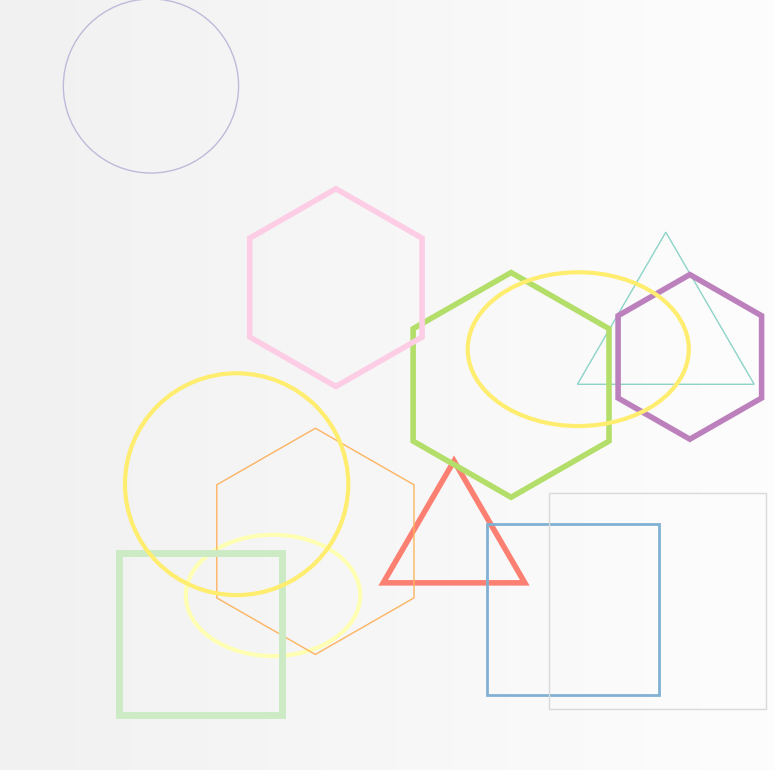[{"shape": "triangle", "thickness": 0.5, "radius": 0.66, "center": [0.859, 0.567]}, {"shape": "oval", "thickness": 1.5, "radius": 0.56, "center": [0.352, 0.227]}, {"shape": "circle", "thickness": 0.5, "radius": 0.57, "center": [0.195, 0.888]}, {"shape": "triangle", "thickness": 2, "radius": 0.53, "center": [0.586, 0.296]}, {"shape": "square", "thickness": 1, "radius": 0.56, "center": [0.739, 0.209]}, {"shape": "hexagon", "thickness": 0.5, "radius": 0.73, "center": [0.407, 0.297]}, {"shape": "hexagon", "thickness": 2, "radius": 0.73, "center": [0.659, 0.5]}, {"shape": "hexagon", "thickness": 2, "radius": 0.64, "center": [0.433, 0.626]}, {"shape": "square", "thickness": 0.5, "radius": 0.7, "center": [0.848, 0.22]}, {"shape": "hexagon", "thickness": 2, "radius": 0.53, "center": [0.89, 0.537]}, {"shape": "square", "thickness": 2.5, "radius": 0.53, "center": [0.259, 0.177]}, {"shape": "circle", "thickness": 1.5, "radius": 0.72, "center": [0.305, 0.371]}, {"shape": "oval", "thickness": 1.5, "radius": 0.71, "center": [0.746, 0.547]}]